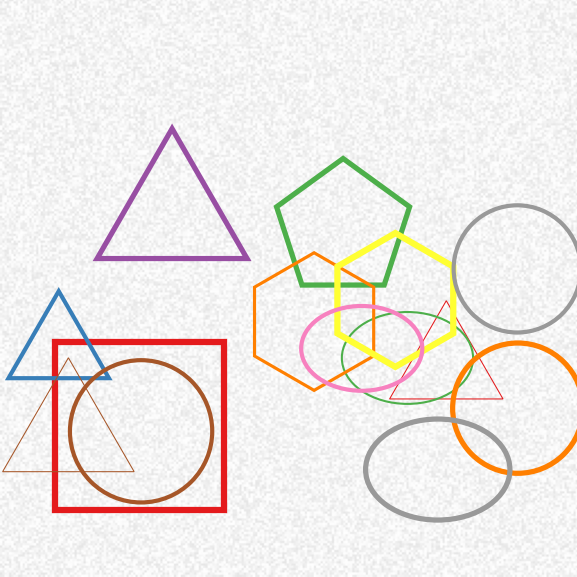[{"shape": "triangle", "thickness": 0.5, "radius": 0.57, "center": [0.773, 0.365]}, {"shape": "square", "thickness": 3, "radius": 0.73, "center": [0.242, 0.261]}, {"shape": "triangle", "thickness": 2, "radius": 0.5, "center": [0.102, 0.394]}, {"shape": "oval", "thickness": 1, "radius": 0.57, "center": [0.706, 0.379]}, {"shape": "pentagon", "thickness": 2.5, "radius": 0.61, "center": [0.594, 0.604]}, {"shape": "triangle", "thickness": 2.5, "radius": 0.75, "center": [0.298, 0.626]}, {"shape": "hexagon", "thickness": 1.5, "radius": 0.6, "center": [0.544, 0.442]}, {"shape": "circle", "thickness": 2.5, "radius": 0.56, "center": [0.897, 0.292]}, {"shape": "hexagon", "thickness": 3, "radius": 0.58, "center": [0.685, 0.48]}, {"shape": "triangle", "thickness": 0.5, "radius": 0.66, "center": [0.118, 0.248]}, {"shape": "circle", "thickness": 2, "radius": 0.62, "center": [0.244, 0.252]}, {"shape": "oval", "thickness": 2, "radius": 0.52, "center": [0.626, 0.396]}, {"shape": "circle", "thickness": 2, "radius": 0.55, "center": [0.896, 0.534]}, {"shape": "oval", "thickness": 2.5, "radius": 0.62, "center": [0.758, 0.186]}]